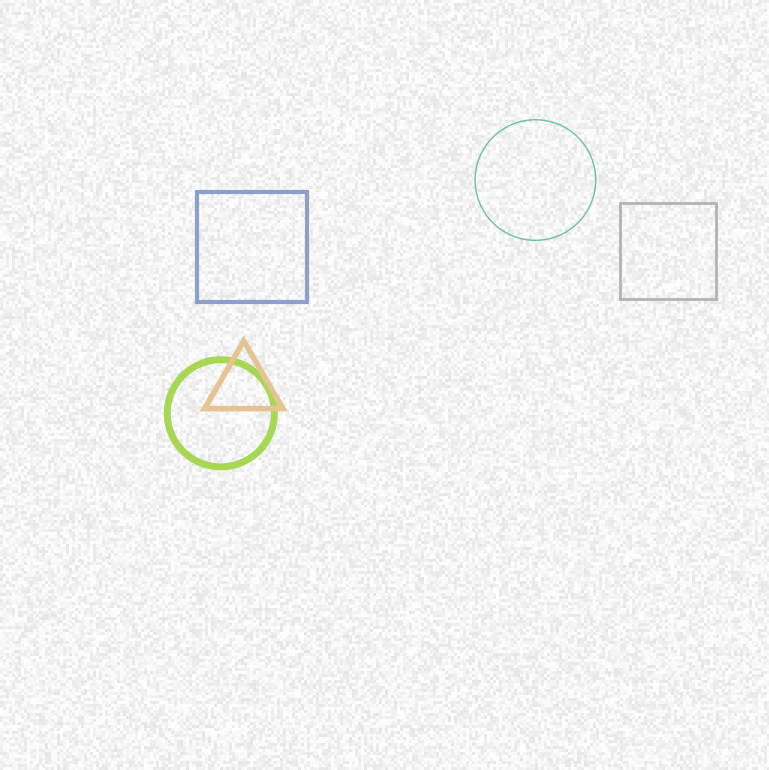[{"shape": "circle", "thickness": 0.5, "radius": 0.39, "center": [0.695, 0.766]}, {"shape": "square", "thickness": 1.5, "radius": 0.36, "center": [0.327, 0.68]}, {"shape": "circle", "thickness": 2.5, "radius": 0.35, "center": [0.287, 0.463]}, {"shape": "triangle", "thickness": 2, "radius": 0.29, "center": [0.317, 0.499]}, {"shape": "square", "thickness": 1, "radius": 0.31, "center": [0.868, 0.674]}]